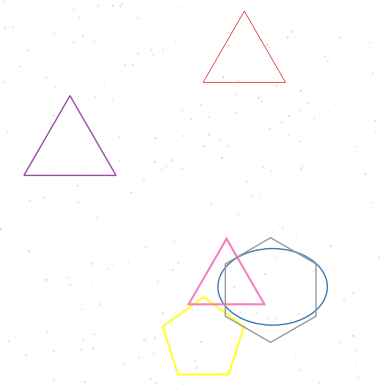[{"shape": "triangle", "thickness": 0.5, "radius": 0.62, "center": [0.635, 0.848]}, {"shape": "oval", "thickness": 1, "radius": 0.71, "center": [0.708, 0.255]}, {"shape": "triangle", "thickness": 1, "radius": 0.69, "center": [0.182, 0.613]}, {"shape": "pentagon", "thickness": 1.5, "radius": 0.56, "center": [0.528, 0.117]}, {"shape": "triangle", "thickness": 1.5, "radius": 0.57, "center": [0.588, 0.266]}, {"shape": "hexagon", "thickness": 1, "radius": 0.68, "center": [0.703, 0.247]}]